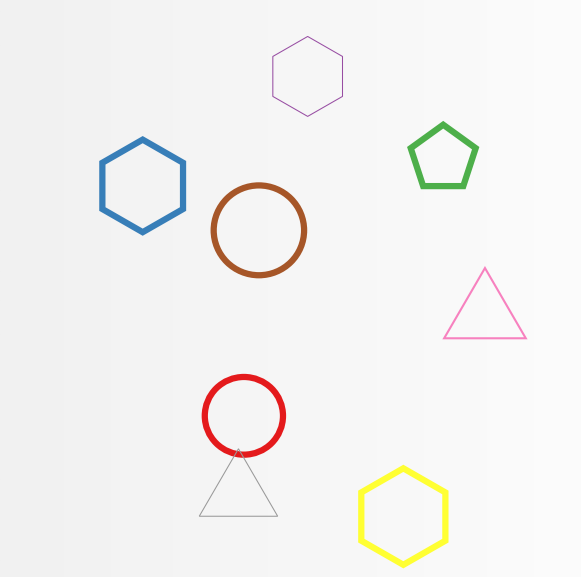[{"shape": "circle", "thickness": 3, "radius": 0.34, "center": [0.42, 0.279]}, {"shape": "hexagon", "thickness": 3, "radius": 0.4, "center": [0.246, 0.677]}, {"shape": "pentagon", "thickness": 3, "radius": 0.29, "center": [0.763, 0.724]}, {"shape": "hexagon", "thickness": 0.5, "radius": 0.35, "center": [0.529, 0.867]}, {"shape": "hexagon", "thickness": 3, "radius": 0.42, "center": [0.694, 0.105]}, {"shape": "circle", "thickness": 3, "radius": 0.39, "center": [0.445, 0.6]}, {"shape": "triangle", "thickness": 1, "radius": 0.41, "center": [0.834, 0.454]}, {"shape": "triangle", "thickness": 0.5, "radius": 0.39, "center": [0.41, 0.144]}]